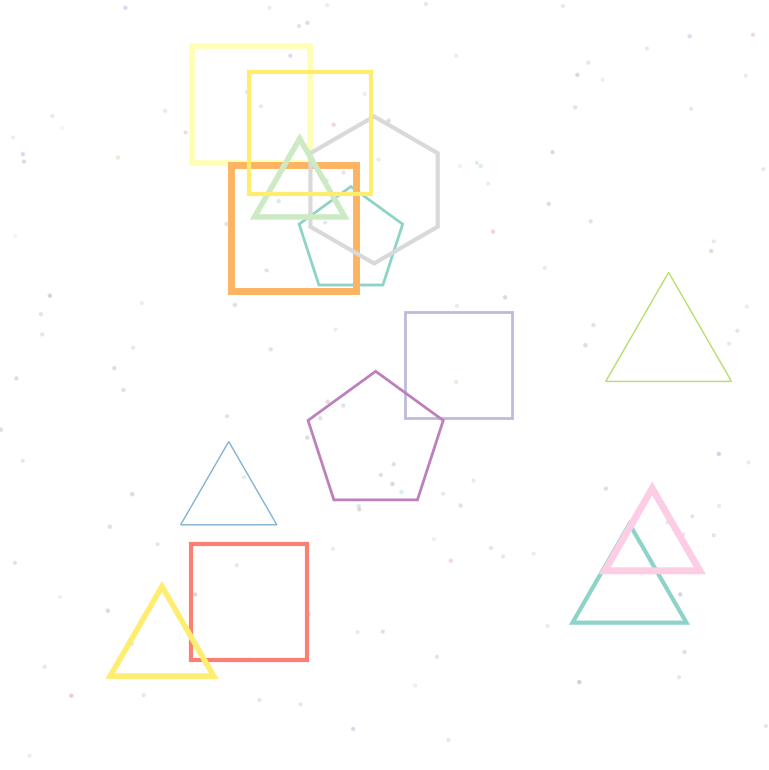[{"shape": "triangle", "thickness": 1.5, "radius": 0.43, "center": [0.817, 0.234]}, {"shape": "pentagon", "thickness": 1, "radius": 0.35, "center": [0.456, 0.687]}, {"shape": "square", "thickness": 2, "radius": 0.38, "center": [0.326, 0.864]}, {"shape": "square", "thickness": 1, "radius": 0.35, "center": [0.595, 0.526]}, {"shape": "square", "thickness": 1.5, "radius": 0.37, "center": [0.324, 0.218]}, {"shape": "triangle", "thickness": 0.5, "radius": 0.36, "center": [0.297, 0.354]}, {"shape": "square", "thickness": 2.5, "radius": 0.41, "center": [0.381, 0.704]}, {"shape": "triangle", "thickness": 0.5, "radius": 0.47, "center": [0.868, 0.552]}, {"shape": "triangle", "thickness": 2.5, "radius": 0.36, "center": [0.847, 0.294]}, {"shape": "hexagon", "thickness": 1.5, "radius": 0.48, "center": [0.486, 0.753]}, {"shape": "pentagon", "thickness": 1, "radius": 0.46, "center": [0.488, 0.425]}, {"shape": "triangle", "thickness": 2, "radius": 0.34, "center": [0.389, 0.752]}, {"shape": "square", "thickness": 1.5, "radius": 0.4, "center": [0.403, 0.827]}, {"shape": "triangle", "thickness": 2, "radius": 0.39, "center": [0.21, 0.161]}]